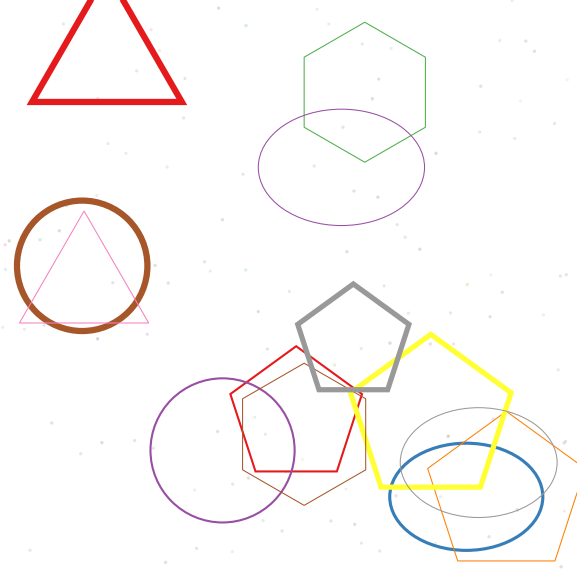[{"shape": "triangle", "thickness": 3, "radius": 0.75, "center": [0.185, 0.897]}, {"shape": "pentagon", "thickness": 1, "radius": 0.6, "center": [0.513, 0.28]}, {"shape": "oval", "thickness": 1.5, "radius": 0.66, "center": [0.807, 0.139]}, {"shape": "hexagon", "thickness": 0.5, "radius": 0.61, "center": [0.632, 0.839]}, {"shape": "oval", "thickness": 0.5, "radius": 0.72, "center": [0.591, 0.709]}, {"shape": "circle", "thickness": 1, "radius": 0.62, "center": [0.385, 0.219]}, {"shape": "pentagon", "thickness": 0.5, "radius": 0.72, "center": [0.877, 0.144]}, {"shape": "pentagon", "thickness": 2.5, "radius": 0.73, "center": [0.746, 0.274]}, {"shape": "hexagon", "thickness": 0.5, "radius": 0.62, "center": [0.527, 0.247]}, {"shape": "circle", "thickness": 3, "radius": 0.56, "center": [0.142, 0.539]}, {"shape": "triangle", "thickness": 0.5, "radius": 0.65, "center": [0.146, 0.504]}, {"shape": "oval", "thickness": 0.5, "radius": 0.68, "center": [0.829, 0.198]}, {"shape": "pentagon", "thickness": 2.5, "radius": 0.51, "center": [0.612, 0.406]}]